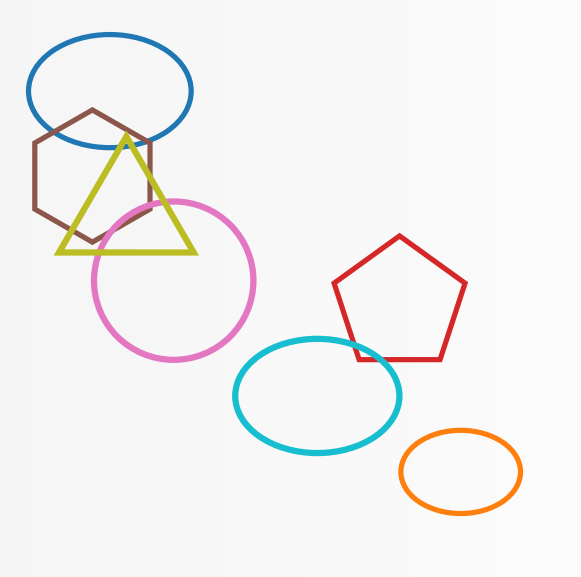[{"shape": "oval", "thickness": 2.5, "radius": 0.7, "center": [0.189, 0.841]}, {"shape": "oval", "thickness": 2.5, "radius": 0.51, "center": [0.793, 0.182]}, {"shape": "pentagon", "thickness": 2.5, "radius": 0.59, "center": [0.687, 0.472]}, {"shape": "hexagon", "thickness": 2.5, "radius": 0.57, "center": [0.159, 0.694]}, {"shape": "circle", "thickness": 3, "radius": 0.69, "center": [0.299, 0.513]}, {"shape": "triangle", "thickness": 3, "radius": 0.67, "center": [0.217, 0.629]}, {"shape": "oval", "thickness": 3, "radius": 0.71, "center": [0.546, 0.314]}]